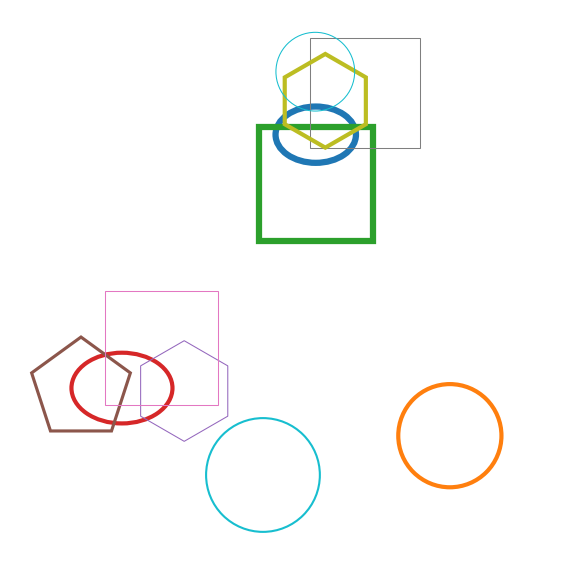[{"shape": "oval", "thickness": 3, "radius": 0.35, "center": [0.547, 0.766]}, {"shape": "circle", "thickness": 2, "radius": 0.45, "center": [0.779, 0.245]}, {"shape": "square", "thickness": 3, "radius": 0.49, "center": [0.547, 0.681]}, {"shape": "oval", "thickness": 2, "radius": 0.44, "center": [0.211, 0.327]}, {"shape": "hexagon", "thickness": 0.5, "radius": 0.44, "center": [0.319, 0.322]}, {"shape": "pentagon", "thickness": 1.5, "radius": 0.45, "center": [0.14, 0.326]}, {"shape": "square", "thickness": 0.5, "radius": 0.49, "center": [0.279, 0.396]}, {"shape": "square", "thickness": 0.5, "radius": 0.47, "center": [0.632, 0.838]}, {"shape": "hexagon", "thickness": 2, "radius": 0.41, "center": [0.563, 0.825]}, {"shape": "circle", "thickness": 1, "radius": 0.49, "center": [0.455, 0.177]}, {"shape": "circle", "thickness": 0.5, "radius": 0.34, "center": [0.546, 0.875]}]